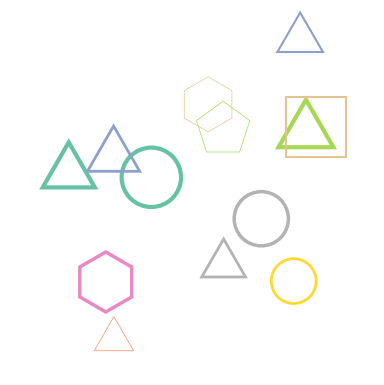[{"shape": "triangle", "thickness": 3, "radius": 0.39, "center": [0.179, 0.552]}, {"shape": "circle", "thickness": 3, "radius": 0.39, "center": [0.393, 0.539]}, {"shape": "triangle", "thickness": 0.5, "radius": 0.3, "center": [0.296, 0.119]}, {"shape": "triangle", "thickness": 1.5, "radius": 0.34, "center": [0.78, 0.899]}, {"shape": "triangle", "thickness": 2, "radius": 0.39, "center": [0.295, 0.594]}, {"shape": "hexagon", "thickness": 2.5, "radius": 0.39, "center": [0.275, 0.268]}, {"shape": "pentagon", "thickness": 0.5, "radius": 0.36, "center": [0.579, 0.664]}, {"shape": "triangle", "thickness": 3, "radius": 0.41, "center": [0.795, 0.659]}, {"shape": "circle", "thickness": 2, "radius": 0.29, "center": [0.763, 0.27]}, {"shape": "square", "thickness": 1.5, "radius": 0.39, "center": [0.821, 0.67]}, {"shape": "hexagon", "thickness": 0.5, "radius": 0.36, "center": [0.54, 0.729]}, {"shape": "circle", "thickness": 2.5, "radius": 0.35, "center": [0.679, 0.432]}, {"shape": "triangle", "thickness": 2, "radius": 0.33, "center": [0.581, 0.313]}]